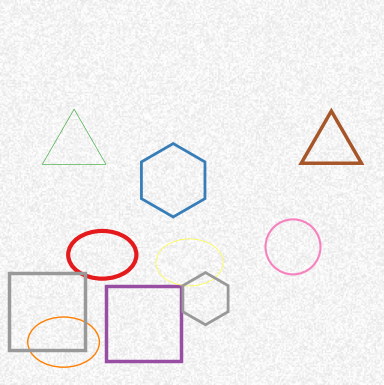[{"shape": "oval", "thickness": 3, "radius": 0.44, "center": [0.266, 0.338]}, {"shape": "hexagon", "thickness": 2, "radius": 0.48, "center": [0.45, 0.532]}, {"shape": "triangle", "thickness": 0.5, "radius": 0.48, "center": [0.193, 0.621]}, {"shape": "square", "thickness": 2.5, "radius": 0.49, "center": [0.372, 0.161]}, {"shape": "oval", "thickness": 1, "radius": 0.47, "center": [0.165, 0.111]}, {"shape": "oval", "thickness": 0.5, "radius": 0.44, "center": [0.492, 0.318]}, {"shape": "triangle", "thickness": 2.5, "radius": 0.45, "center": [0.861, 0.621]}, {"shape": "circle", "thickness": 1.5, "radius": 0.36, "center": [0.761, 0.359]}, {"shape": "square", "thickness": 2.5, "radius": 0.5, "center": [0.123, 0.191]}, {"shape": "hexagon", "thickness": 2, "radius": 0.34, "center": [0.534, 0.224]}]